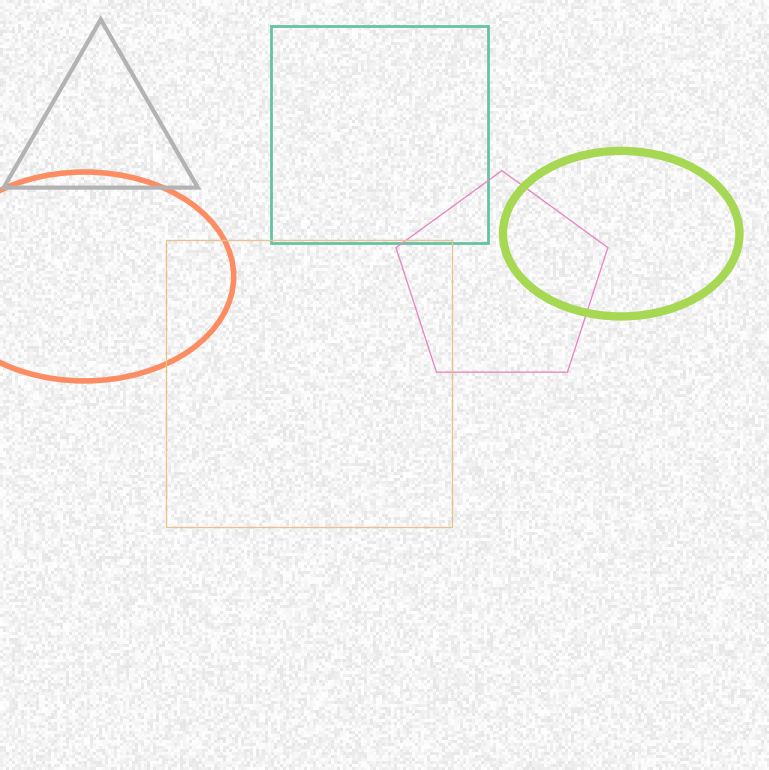[{"shape": "square", "thickness": 1, "radius": 0.7, "center": [0.492, 0.825]}, {"shape": "oval", "thickness": 2, "radius": 0.97, "center": [0.11, 0.641]}, {"shape": "pentagon", "thickness": 0.5, "radius": 0.72, "center": [0.652, 0.634]}, {"shape": "oval", "thickness": 3, "radius": 0.77, "center": [0.807, 0.697]}, {"shape": "square", "thickness": 0.5, "radius": 0.93, "center": [0.401, 0.502]}, {"shape": "triangle", "thickness": 1.5, "radius": 0.73, "center": [0.131, 0.829]}]